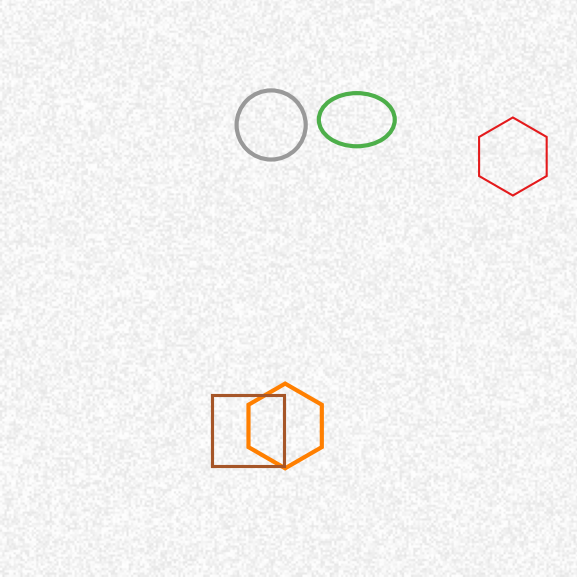[{"shape": "hexagon", "thickness": 1, "radius": 0.34, "center": [0.888, 0.728]}, {"shape": "oval", "thickness": 2, "radius": 0.33, "center": [0.618, 0.792]}, {"shape": "hexagon", "thickness": 2, "radius": 0.37, "center": [0.494, 0.262]}, {"shape": "square", "thickness": 1.5, "radius": 0.31, "center": [0.43, 0.254]}, {"shape": "circle", "thickness": 2, "radius": 0.3, "center": [0.47, 0.783]}]